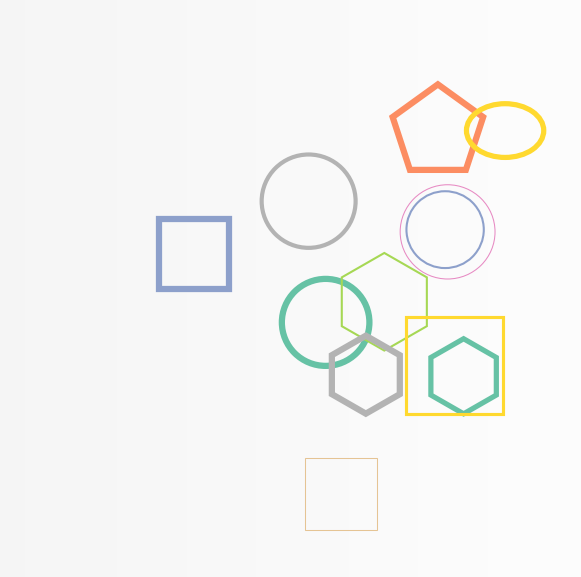[{"shape": "circle", "thickness": 3, "radius": 0.38, "center": [0.56, 0.441]}, {"shape": "hexagon", "thickness": 2.5, "radius": 0.33, "center": [0.798, 0.348]}, {"shape": "pentagon", "thickness": 3, "radius": 0.41, "center": [0.753, 0.771]}, {"shape": "square", "thickness": 3, "radius": 0.3, "center": [0.334, 0.56]}, {"shape": "circle", "thickness": 1, "radius": 0.33, "center": [0.766, 0.601]}, {"shape": "circle", "thickness": 0.5, "radius": 0.41, "center": [0.77, 0.598]}, {"shape": "hexagon", "thickness": 1, "radius": 0.42, "center": [0.661, 0.477]}, {"shape": "square", "thickness": 1.5, "radius": 0.42, "center": [0.782, 0.366]}, {"shape": "oval", "thickness": 2.5, "radius": 0.33, "center": [0.869, 0.773]}, {"shape": "square", "thickness": 0.5, "radius": 0.31, "center": [0.587, 0.143]}, {"shape": "circle", "thickness": 2, "radius": 0.4, "center": [0.531, 0.651]}, {"shape": "hexagon", "thickness": 3, "radius": 0.34, "center": [0.629, 0.35]}]